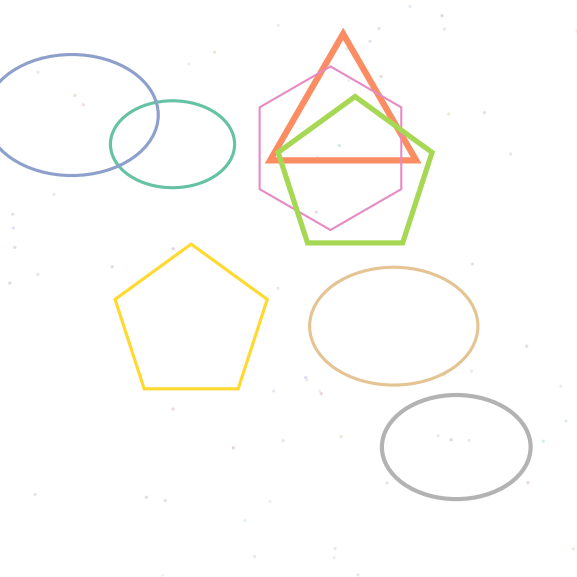[{"shape": "oval", "thickness": 1.5, "radius": 0.54, "center": [0.299, 0.749]}, {"shape": "triangle", "thickness": 3, "radius": 0.73, "center": [0.594, 0.794]}, {"shape": "oval", "thickness": 1.5, "radius": 0.75, "center": [0.124, 0.8]}, {"shape": "hexagon", "thickness": 1, "radius": 0.71, "center": [0.572, 0.742]}, {"shape": "pentagon", "thickness": 2.5, "radius": 0.7, "center": [0.615, 0.692]}, {"shape": "pentagon", "thickness": 1.5, "radius": 0.69, "center": [0.331, 0.438]}, {"shape": "oval", "thickness": 1.5, "radius": 0.73, "center": [0.682, 0.434]}, {"shape": "oval", "thickness": 2, "radius": 0.64, "center": [0.79, 0.225]}]